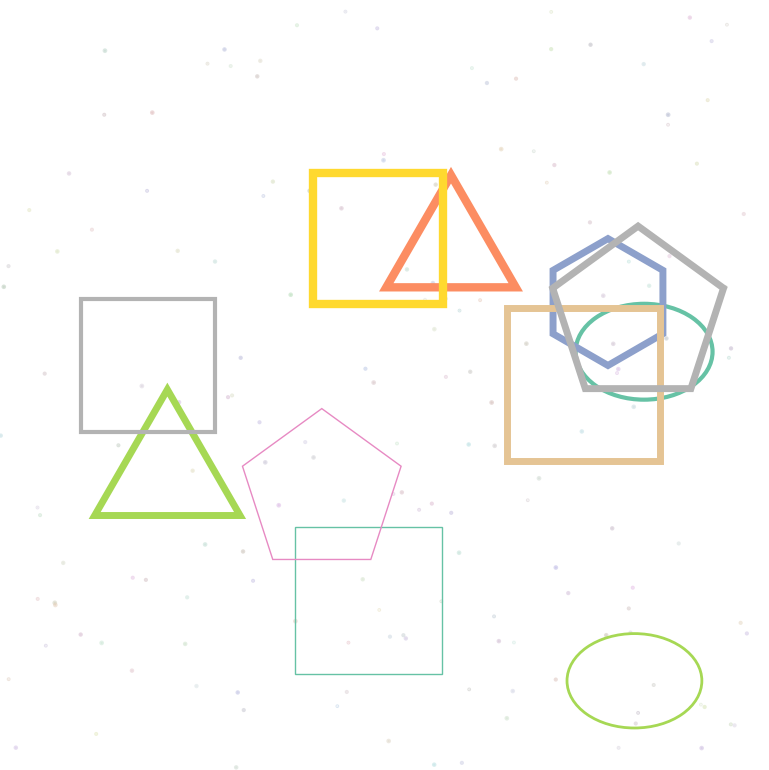[{"shape": "oval", "thickness": 1.5, "radius": 0.44, "center": [0.836, 0.543]}, {"shape": "square", "thickness": 0.5, "radius": 0.48, "center": [0.479, 0.22]}, {"shape": "triangle", "thickness": 3, "radius": 0.49, "center": [0.586, 0.675]}, {"shape": "hexagon", "thickness": 2.5, "radius": 0.41, "center": [0.79, 0.608]}, {"shape": "pentagon", "thickness": 0.5, "radius": 0.54, "center": [0.418, 0.361]}, {"shape": "triangle", "thickness": 2.5, "radius": 0.55, "center": [0.217, 0.385]}, {"shape": "oval", "thickness": 1, "radius": 0.44, "center": [0.824, 0.116]}, {"shape": "square", "thickness": 3, "radius": 0.42, "center": [0.491, 0.69]}, {"shape": "square", "thickness": 2.5, "radius": 0.5, "center": [0.758, 0.501]}, {"shape": "pentagon", "thickness": 2.5, "radius": 0.58, "center": [0.829, 0.59]}, {"shape": "square", "thickness": 1.5, "radius": 0.43, "center": [0.192, 0.526]}]